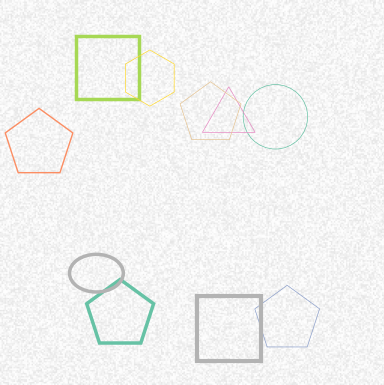[{"shape": "pentagon", "thickness": 2.5, "radius": 0.46, "center": [0.312, 0.183]}, {"shape": "circle", "thickness": 0.5, "radius": 0.42, "center": [0.715, 0.697]}, {"shape": "pentagon", "thickness": 1, "radius": 0.46, "center": [0.101, 0.626]}, {"shape": "pentagon", "thickness": 0.5, "radius": 0.44, "center": [0.746, 0.17]}, {"shape": "triangle", "thickness": 0.5, "radius": 0.4, "center": [0.594, 0.696]}, {"shape": "square", "thickness": 2.5, "radius": 0.41, "center": [0.28, 0.824]}, {"shape": "hexagon", "thickness": 0.5, "radius": 0.36, "center": [0.389, 0.797]}, {"shape": "pentagon", "thickness": 0.5, "radius": 0.42, "center": [0.547, 0.705]}, {"shape": "square", "thickness": 3, "radius": 0.42, "center": [0.595, 0.148]}, {"shape": "oval", "thickness": 2.5, "radius": 0.35, "center": [0.25, 0.29]}]